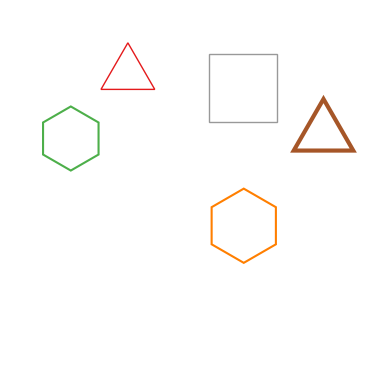[{"shape": "triangle", "thickness": 1, "radius": 0.4, "center": [0.332, 0.808]}, {"shape": "hexagon", "thickness": 1.5, "radius": 0.42, "center": [0.184, 0.64]}, {"shape": "hexagon", "thickness": 1.5, "radius": 0.48, "center": [0.633, 0.414]}, {"shape": "triangle", "thickness": 3, "radius": 0.45, "center": [0.84, 0.654]}, {"shape": "square", "thickness": 1, "radius": 0.44, "center": [0.631, 0.77]}]